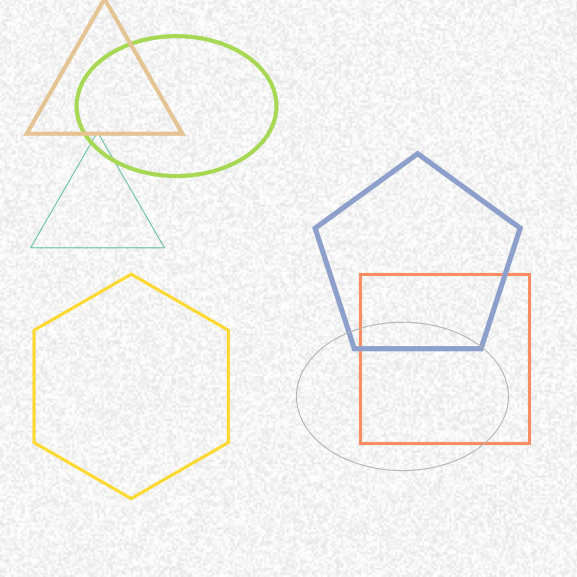[{"shape": "triangle", "thickness": 0.5, "radius": 0.67, "center": [0.169, 0.637]}, {"shape": "square", "thickness": 1.5, "radius": 0.73, "center": [0.77, 0.378]}, {"shape": "pentagon", "thickness": 2.5, "radius": 0.93, "center": [0.723, 0.546]}, {"shape": "oval", "thickness": 2, "radius": 0.87, "center": [0.306, 0.815]}, {"shape": "hexagon", "thickness": 1.5, "radius": 0.97, "center": [0.227, 0.33]}, {"shape": "triangle", "thickness": 2, "radius": 0.78, "center": [0.181, 0.845]}, {"shape": "oval", "thickness": 0.5, "radius": 0.92, "center": [0.697, 0.313]}]